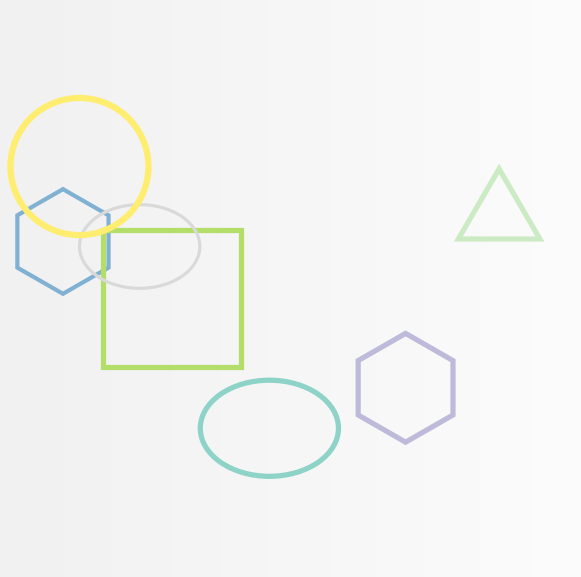[{"shape": "oval", "thickness": 2.5, "radius": 0.59, "center": [0.463, 0.258]}, {"shape": "hexagon", "thickness": 2.5, "radius": 0.47, "center": [0.698, 0.328]}, {"shape": "hexagon", "thickness": 2, "radius": 0.45, "center": [0.108, 0.581]}, {"shape": "square", "thickness": 2.5, "radius": 0.59, "center": [0.296, 0.483]}, {"shape": "oval", "thickness": 1.5, "radius": 0.52, "center": [0.24, 0.572]}, {"shape": "triangle", "thickness": 2.5, "radius": 0.4, "center": [0.859, 0.626]}, {"shape": "circle", "thickness": 3, "radius": 0.59, "center": [0.137, 0.711]}]